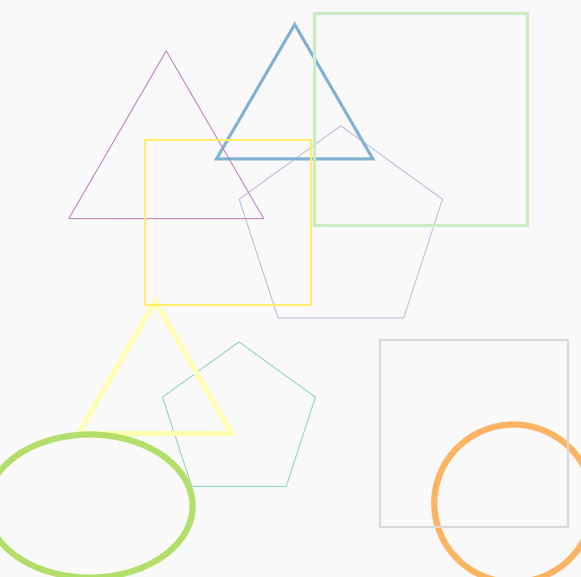[{"shape": "pentagon", "thickness": 0.5, "radius": 0.69, "center": [0.411, 0.269]}, {"shape": "triangle", "thickness": 2.5, "radius": 0.76, "center": [0.267, 0.325]}, {"shape": "pentagon", "thickness": 0.5, "radius": 0.92, "center": [0.586, 0.597]}, {"shape": "triangle", "thickness": 1.5, "radius": 0.78, "center": [0.507, 0.802]}, {"shape": "circle", "thickness": 3, "radius": 0.68, "center": [0.884, 0.128]}, {"shape": "oval", "thickness": 3, "radius": 0.89, "center": [0.154, 0.123]}, {"shape": "square", "thickness": 1, "radius": 0.81, "center": [0.815, 0.248]}, {"shape": "triangle", "thickness": 0.5, "radius": 0.97, "center": [0.286, 0.717]}, {"shape": "square", "thickness": 1.5, "radius": 0.92, "center": [0.723, 0.793]}, {"shape": "square", "thickness": 1, "radius": 0.71, "center": [0.392, 0.614]}]